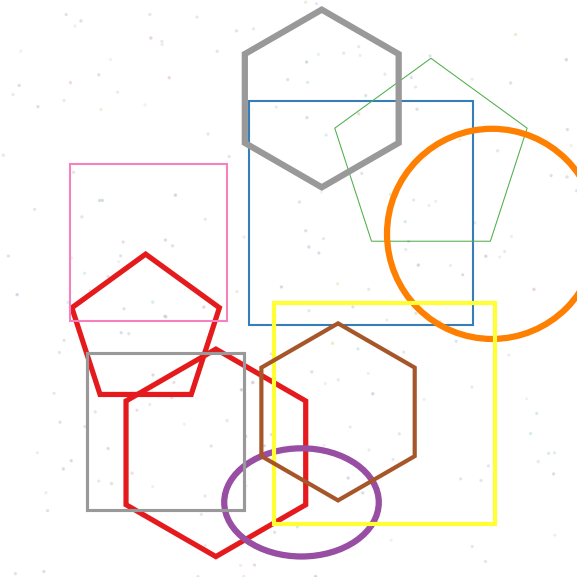[{"shape": "hexagon", "thickness": 2.5, "radius": 0.9, "center": [0.374, 0.215]}, {"shape": "pentagon", "thickness": 2.5, "radius": 0.67, "center": [0.252, 0.425]}, {"shape": "square", "thickness": 1, "radius": 0.97, "center": [0.625, 0.631]}, {"shape": "pentagon", "thickness": 0.5, "radius": 0.88, "center": [0.746, 0.723]}, {"shape": "oval", "thickness": 3, "radius": 0.67, "center": [0.522, 0.129]}, {"shape": "circle", "thickness": 3, "radius": 0.91, "center": [0.852, 0.594]}, {"shape": "square", "thickness": 2, "radius": 0.96, "center": [0.666, 0.283]}, {"shape": "hexagon", "thickness": 2, "radius": 0.77, "center": [0.585, 0.286]}, {"shape": "square", "thickness": 1, "radius": 0.68, "center": [0.258, 0.579]}, {"shape": "hexagon", "thickness": 3, "radius": 0.77, "center": [0.557, 0.829]}, {"shape": "square", "thickness": 1.5, "radius": 0.68, "center": [0.287, 0.252]}]